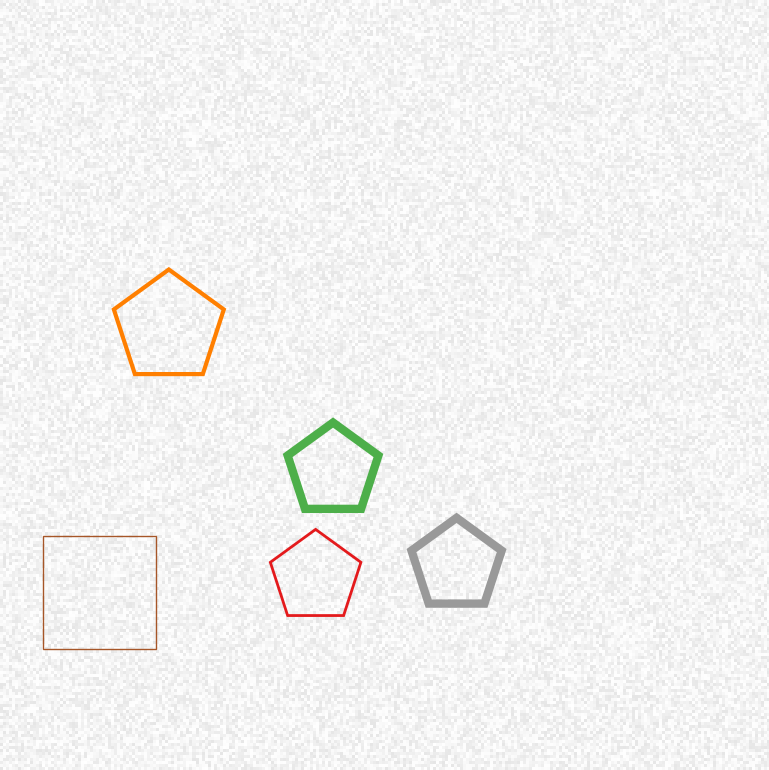[{"shape": "pentagon", "thickness": 1, "radius": 0.31, "center": [0.41, 0.251]}, {"shape": "pentagon", "thickness": 3, "radius": 0.31, "center": [0.433, 0.389]}, {"shape": "pentagon", "thickness": 1.5, "radius": 0.38, "center": [0.219, 0.575]}, {"shape": "square", "thickness": 0.5, "radius": 0.37, "center": [0.129, 0.231]}, {"shape": "pentagon", "thickness": 3, "radius": 0.31, "center": [0.593, 0.266]}]